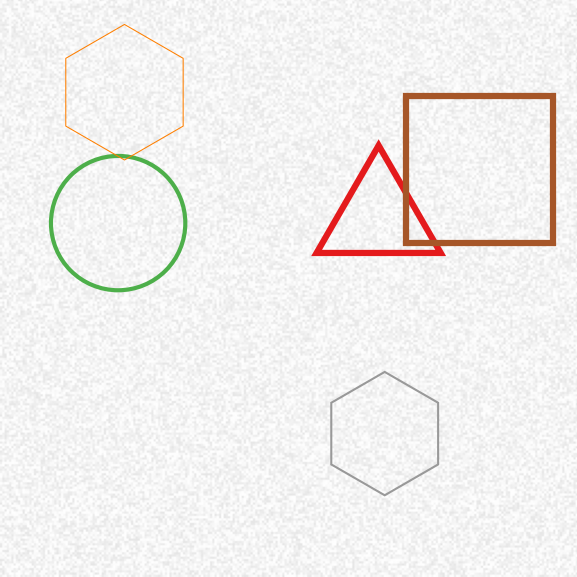[{"shape": "triangle", "thickness": 3, "radius": 0.62, "center": [0.656, 0.623]}, {"shape": "circle", "thickness": 2, "radius": 0.58, "center": [0.205, 0.613]}, {"shape": "hexagon", "thickness": 0.5, "radius": 0.59, "center": [0.216, 0.839]}, {"shape": "square", "thickness": 3, "radius": 0.63, "center": [0.83, 0.706]}, {"shape": "hexagon", "thickness": 1, "radius": 0.53, "center": [0.666, 0.248]}]